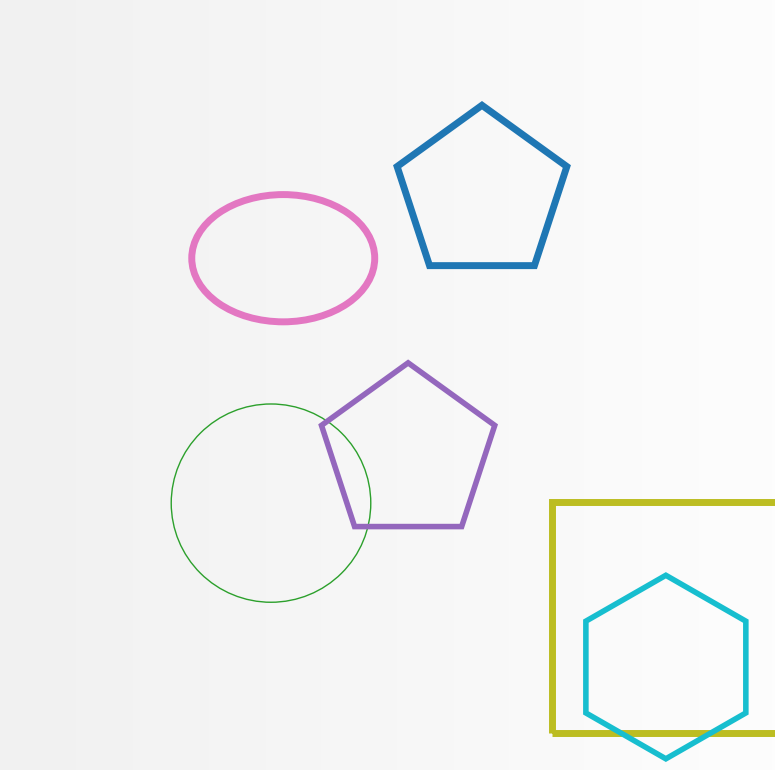[{"shape": "pentagon", "thickness": 2.5, "radius": 0.58, "center": [0.622, 0.748]}, {"shape": "circle", "thickness": 0.5, "radius": 0.64, "center": [0.35, 0.347]}, {"shape": "pentagon", "thickness": 2, "radius": 0.59, "center": [0.527, 0.411]}, {"shape": "oval", "thickness": 2.5, "radius": 0.59, "center": [0.365, 0.665]}, {"shape": "square", "thickness": 2.5, "radius": 0.75, "center": [0.862, 0.198]}, {"shape": "hexagon", "thickness": 2, "radius": 0.6, "center": [0.859, 0.134]}]